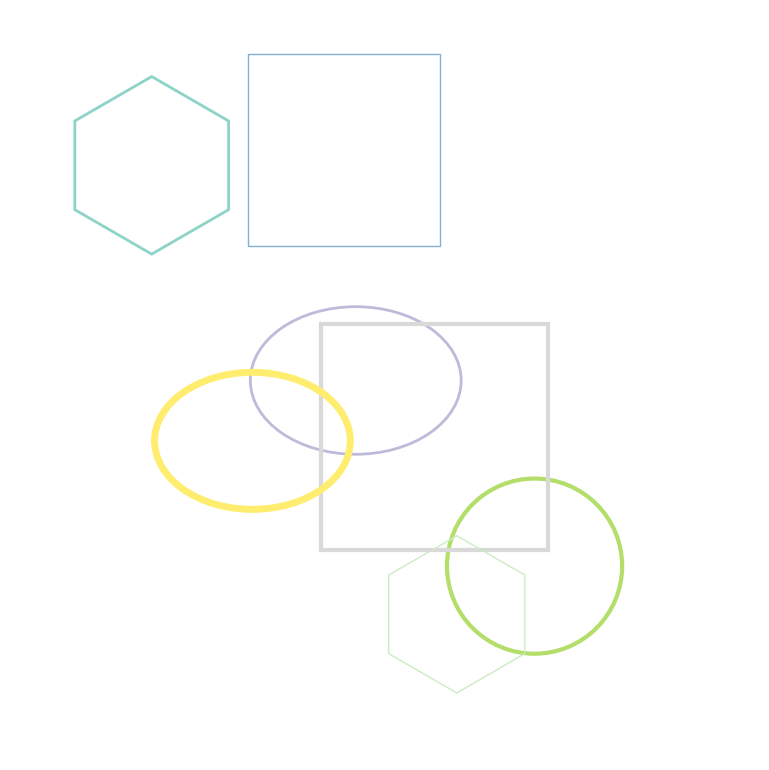[{"shape": "hexagon", "thickness": 1, "radius": 0.58, "center": [0.197, 0.785]}, {"shape": "oval", "thickness": 1, "radius": 0.68, "center": [0.462, 0.506]}, {"shape": "square", "thickness": 0.5, "radius": 0.62, "center": [0.447, 0.805]}, {"shape": "circle", "thickness": 1.5, "radius": 0.57, "center": [0.694, 0.265]}, {"shape": "square", "thickness": 1.5, "radius": 0.73, "center": [0.564, 0.432]}, {"shape": "hexagon", "thickness": 0.5, "radius": 0.51, "center": [0.593, 0.202]}, {"shape": "oval", "thickness": 2.5, "radius": 0.64, "center": [0.328, 0.427]}]